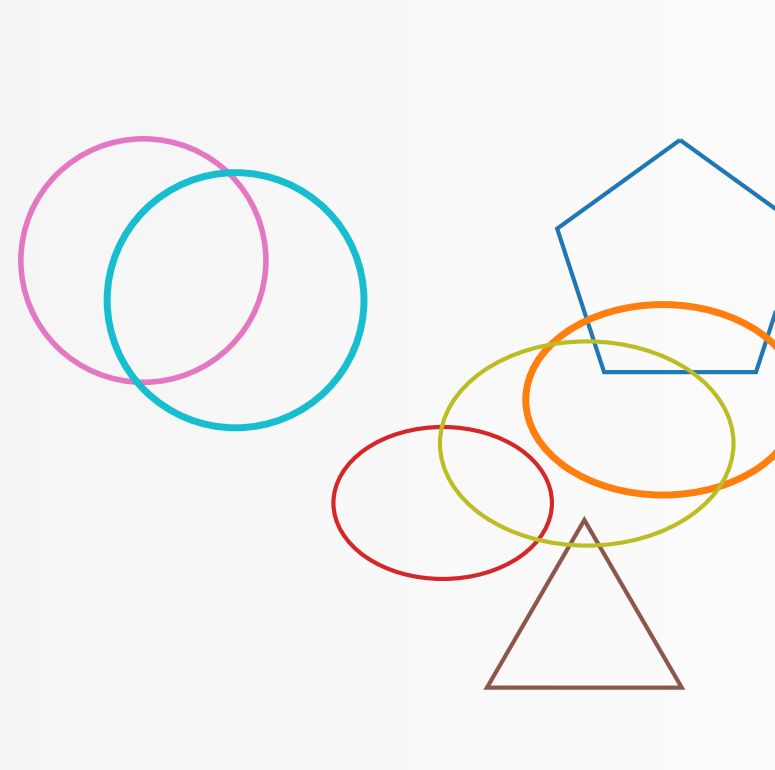[{"shape": "pentagon", "thickness": 1.5, "radius": 0.83, "center": [0.877, 0.652]}, {"shape": "oval", "thickness": 2.5, "radius": 0.88, "center": [0.855, 0.481]}, {"shape": "oval", "thickness": 1.5, "radius": 0.7, "center": [0.571, 0.347]}, {"shape": "triangle", "thickness": 1.5, "radius": 0.73, "center": [0.754, 0.18]}, {"shape": "circle", "thickness": 2, "radius": 0.79, "center": [0.185, 0.662]}, {"shape": "oval", "thickness": 1.5, "radius": 0.95, "center": [0.757, 0.424]}, {"shape": "circle", "thickness": 2.5, "radius": 0.83, "center": [0.304, 0.61]}]